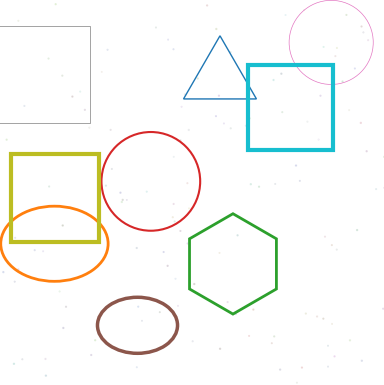[{"shape": "triangle", "thickness": 1, "radius": 0.55, "center": [0.571, 0.798]}, {"shape": "oval", "thickness": 2, "radius": 0.7, "center": [0.141, 0.367]}, {"shape": "hexagon", "thickness": 2, "radius": 0.65, "center": [0.605, 0.315]}, {"shape": "circle", "thickness": 1.5, "radius": 0.64, "center": [0.392, 0.529]}, {"shape": "oval", "thickness": 2.5, "radius": 0.52, "center": [0.357, 0.155]}, {"shape": "circle", "thickness": 0.5, "radius": 0.55, "center": [0.86, 0.89]}, {"shape": "square", "thickness": 0.5, "radius": 0.63, "center": [0.108, 0.807]}, {"shape": "square", "thickness": 3, "radius": 0.58, "center": [0.143, 0.486]}, {"shape": "square", "thickness": 3, "radius": 0.55, "center": [0.755, 0.721]}]